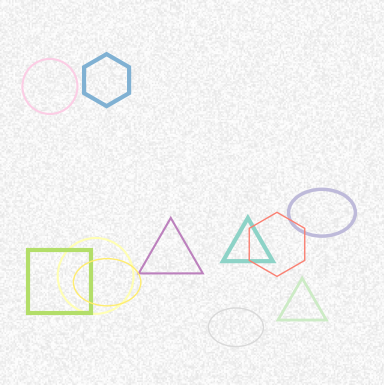[{"shape": "triangle", "thickness": 3, "radius": 0.37, "center": [0.644, 0.359]}, {"shape": "circle", "thickness": 1.5, "radius": 0.49, "center": [0.248, 0.283]}, {"shape": "oval", "thickness": 2.5, "radius": 0.43, "center": [0.836, 0.448]}, {"shape": "hexagon", "thickness": 1, "radius": 0.42, "center": [0.719, 0.365]}, {"shape": "hexagon", "thickness": 3, "radius": 0.34, "center": [0.277, 0.792]}, {"shape": "square", "thickness": 3, "radius": 0.41, "center": [0.153, 0.268]}, {"shape": "circle", "thickness": 1.5, "radius": 0.36, "center": [0.13, 0.775]}, {"shape": "oval", "thickness": 1, "radius": 0.36, "center": [0.613, 0.15]}, {"shape": "triangle", "thickness": 1.5, "radius": 0.48, "center": [0.444, 0.338]}, {"shape": "triangle", "thickness": 2, "radius": 0.36, "center": [0.785, 0.205]}, {"shape": "oval", "thickness": 1, "radius": 0.44, "center": [0.278, 0.267]}]